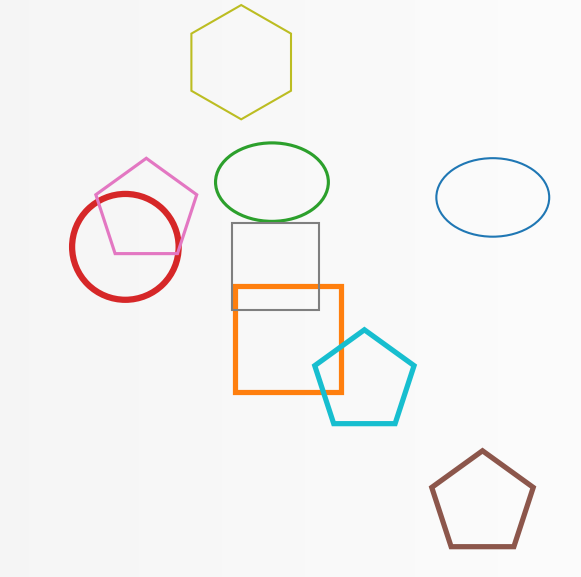[{"shape": "oval", "thickness": 1, "radius": 0.49, "center": [0.848, 0.657]}, {"shape": "square", "thickness": 2.5, "radius": 0.46, "center": [0.496, 0.412]}, {"shape": "oval", "thickness": 1.5, "radius": 0.49, "center": [0.468, 0.684]}, {"shape": "circle", "thickness": 3, "radius": 0.46, "center": [0.216, 0.572]}, {"shape": "pentagon", "thickness": 2.5, "radius": 0.46, "center": [0.83, 0.127]}, {"shape": "pentagon", "thickness": 1.5, "radius": 0.46, "center": [0.252, 0.634]}, {"shape": "square", "thickness": 1, "radius": 0.37, "center": [0.474, 0.538]}, {"shape": "hexagon", "thickness": 1, "radius": 0.49, "center": [0.415, 0.891]}, {"shape": "pentagon", "thickness": 2.5, "radius": 0.45, "center": [0.627, 0.338]}]